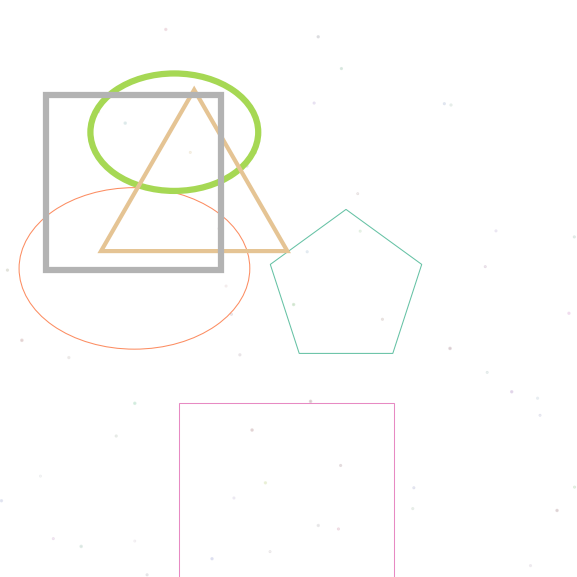[{"shape": "pentagon", "thickness": 0.5, "radius": 0.69, "center": [0.599, 0.499]}, {"shape": "oval", "thickness": 0.5, "radius": 1.0, "center": [0.233, 0.534]}, {"shape": "square", "thickness": 0.5, "radius": 0.93, "center": [0.496, 0.116]}, {"shape": "oval", "thickness": 3, "radius": 0.73, "center": [0.302, 0.77]}, {"shape": "triangle", "thickness": 2, "radius": 0.93, "center": [0.336, 0.657]}, {"shape": "square", "thickness": 3, "radius": 0.76, "center": [0.231, 0.683]}]